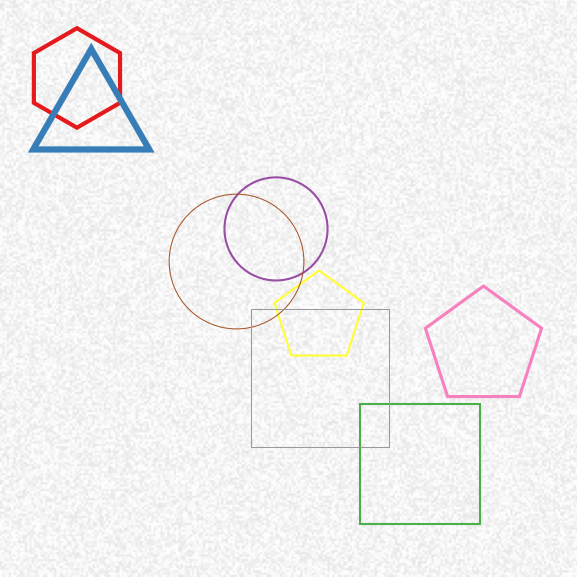[{"shape": "hexagon", "thickness": 2, "radius": 0.43, "center": [0.133, 0.864]}, {"shape": "triangle", "thickness": 3, "radius": 0.58, "center": [0.158, 0.798]}, {"shape": "square", "thickness": 1, "radius": 0.52, "center": [0.728, 0.195]}, {"shape": "circle", "thickness": 1, "radius": 0.45, "center": [0.478, 0.603]}, {"shape": "pentagon", "thickness": 1, "radius": 0.41, "center": [0.553, 0.449]}, {"shape": "circle", "thickness": 0.5, "radius": 0.58, "center": [0.41, 0.546]}, {"shape": "pentagon", "thickness": 1.5, "radius": 0.53, "center": [0.837, 0.398]}, {"shape": "square", "thickness": 0.5, "radius": 0.6, "center": [0.554, 0.345]}]